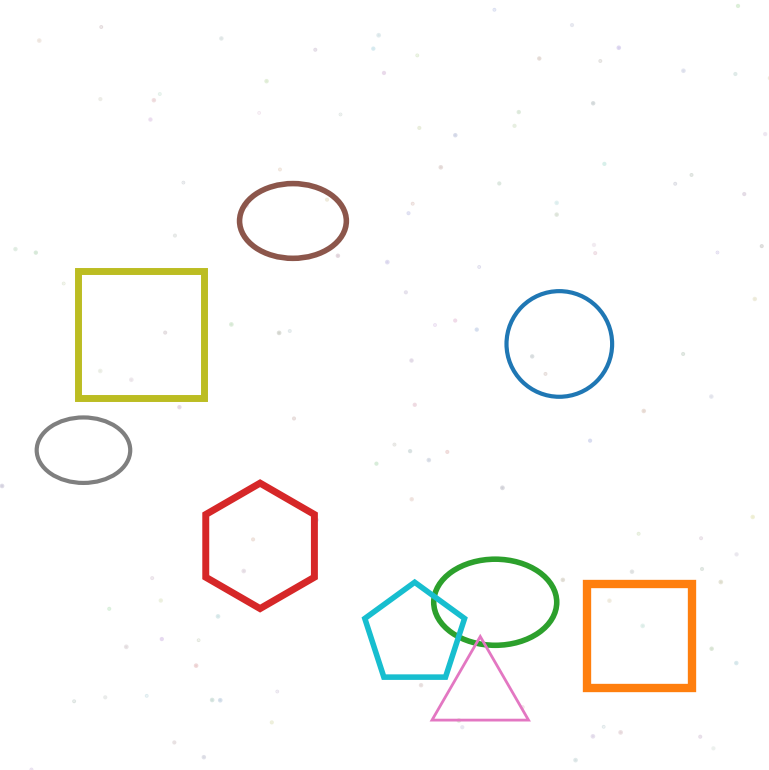[{"shape": "circle", "thickness": 1.5, "radius": 0.34, "center": [0.726, 0.553]}, {"shape": "square", "thickness": 3, "radius": 0.34, "center": [0.83, 0.174]}, {"shape": "oval", "thickness": 2, "radius": 0.4, "center": [0.643, 0.218]}, {"shape": "hexagon", "thickness": 2.5, "radius": 0.41, "center": [0.338, 0.291]}, {"shape": "oval", "thickness": 2, "radius": 0.35, "center": [0.38, 0.713]}, {"shape": "triangle", "thickness": 1, "radius": 0.36, "center": [0.624, 0.101]}, {"shape": "oval", "thickness": 1.5, "radius": 0.3, "center": [0.108, 0.415]}, {"shape": "square", "thickness": 2.5, "radius": 0.41, "center": [0.183, 0.566]}, {"shape": "pentagon", "thickness": 2, "radius": 0.34, "center": [0.539, 0.176]}]